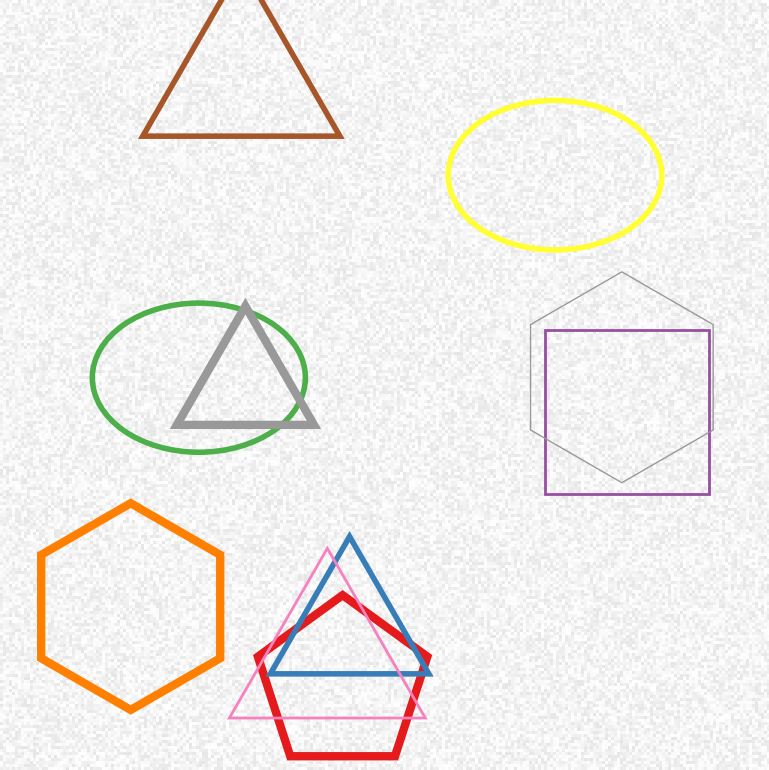[{"shape": "pentagon", "thickness": 3, "radius": 0.58, "center": [0.445, 0.111]}, {"shape": "triangle", "thickness": 2, "radius": 0.59, "center": [0.454, 0.184]}, {"shape": "oval", "thickness": 2, "radius": 0.69, "center": [0.258, 0.51]}, {"shape": "square", "thickness": 1, "radius": 0.53, "center": [0.815, 0.465]}, {"shape": "hexagon", "thickness": 3, "radius": 0.67, "center": [0.17, 0.212]}, {"shape": "oval", "thickness": 2, "radius": 0.69, "center": [0.721, 0.773]}, {"shape": "triangle", "thickness": 2, "radius": 0.74, "center": [0.313, 0.897]}, {"shape": "triangle", "thickness": 1, "radius": 0.73, "center": [0.425, 0.141]}, {"shape": "triangle", "thickness": 3, "radius": 0.51, "center": [0.319, 0.5]}, {"shape": "hexagon", "thickness": 0.5, "radius": 0.68, "center": [0.808, 0.51]}]